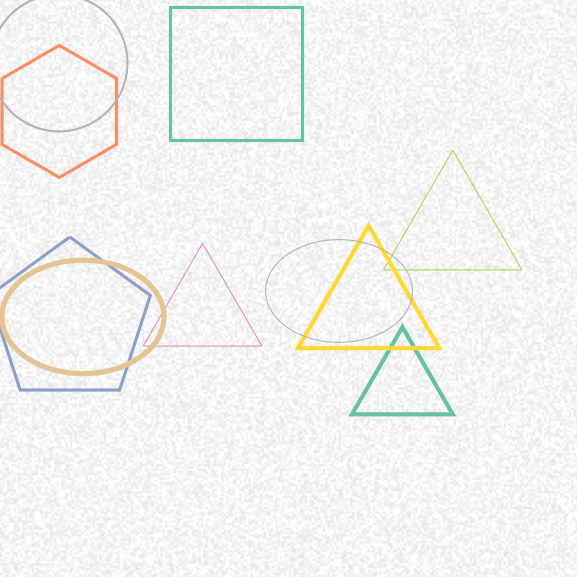[{"shape": "triangle", "thickness": 2, "radius": 0.5, "center": [0.697, 0.332]}, {"shape": "square", "thickness": 1.5, "radius": 0.57, "center": [0.408, 0.872]}, {"shape": "hexagon", "thickness": 1.5, "radius": 0.57, "center": [0.103, 0.806]}, {"shape": "pentagon", "thickness": 1.5, "radius": 0.73, "center": [0.121, 0.442]}, {"shape": "triangle", "thickness": 0.5, "radius": 0.59, "center": [0.351, 0.459]}, {"shape": "triangle", "thickness": 0.5, "radius": 0.69, "center": [0.784, 0.601]}, {"shape": "triangle", "thickness": 2, "radius": 0.71, "center": [0.638, 0.467]}, {"shape": "oval", "thickness": 2.5, "radius": 0.7, "center": [0.144, 0.45]}, {"shape": "oval", "thickness": 0.5, "radius": 0.64, "center": [0.587, 0.495]}, {"shape": "circle", "thickness": 1, "radius": 0.59, "center": [0.102, 0.89]}]